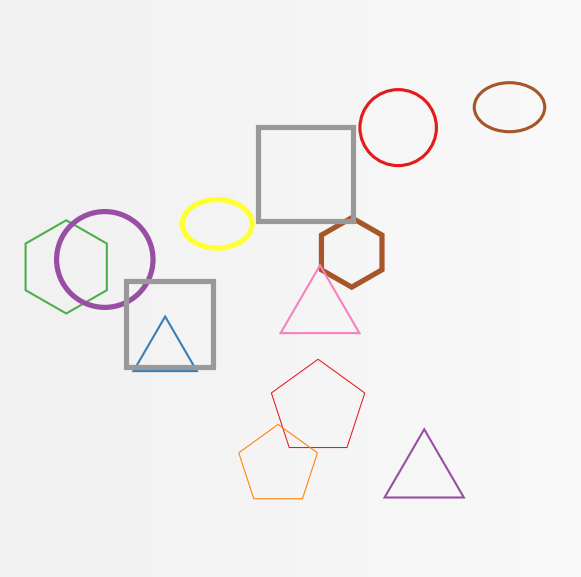[{"shape": "pentagon", "thickness": 0.5, "radius": 0.42, "center": [0.547, 0.293]}, {"shape": "circle", "thickness": 1.5, "radius": 0.33, "center": [0.685, 0.778]}, {"shape": "triangle", "thickness": 1, "radius": 0.31, "center": [0.284, 0.388]}, {"shape": "hexagon", "thickness": 1, "radius": 0.4, "center": [0.114, 0.537]}, {"shape": "circle", "thickness": 2.5, "radius": 0.41, "center": [0.18, 0.55]}, {"shape": "triangle", "thickness": 1, "radius": 0.39, "center": [0.73, 0.177]}, {"shape": "pentagon", "thickness": 0.5, "radius": 0.36, "center": [0.478, 0.193]}, {"shape": "oval", "thickness": 2.5, "radius": 0.3, "center": [0.374, 0.612]}, {"shape": "oval", "thickness": 1.5, "radius": 0.3, "center": [0.877, 0.813]}, {"shape": "hexagon", "thickness": 2.5, "radius": 0.3, "center": [0.605, 0.562]}, {"shape": "triangle", "thickness": 1, "radius": 0.39, "center": [0.551, 0.462]}, {"shape": "square", "thickness": 2.5, "radius": 0.41, "center": [0.526, 0.698]}, {"shape": "square", "thickness": 2.5, "radius": 0.37, "center": [0.292, 0.439]}]